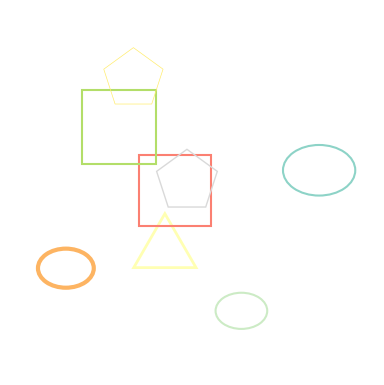[{"shape": "oval", "thickness": 1.5, "radius": 0.47, "center": [0.829, 0.558]}, {"shape": "triangle", "thickness": 2, "radius": 0.47, "center": [0.428, 0.352]}, {"shape": "square", "thickness": 1.5, "radius": 0.46, "center": [0.455, 0.504]}, {"shape": "oval", "thickness": 3, "radius": 0.36, "center": [0.171, 0.303]}, {"shape": "square", "thickness": 1.5, "radius": 0.48, "center": [0.31, 0.67]}, {"shape": "pentagon", "thickness": 1, "radius": 0.41, "center": [0.486, 0.529]}, {"shape": "oval", "thickness": 1.5, "radius": 0.34, "center": [0.627, 0.193]}, {"shape": "pentagon", "thickness": 0.5, "radius": 0.4, "center": [0.346, 0.795]}]